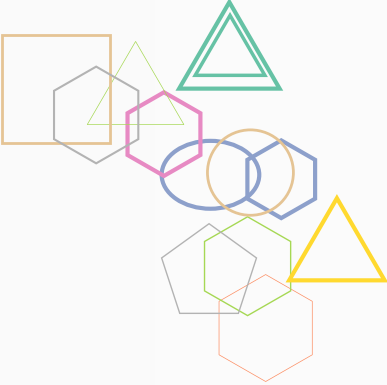[{"shape": "triangle", "thickness": 3, "radius": 0.75, "center": [0.592, 0.845]}, {"shape": "triangle", "thickness": 2.5, "radius": 0.52, "center": [0.594, 0.856]}, {"shape": "hexagon", "thickness": 0.5, "radius": 0.69, "center": [0.686, 0.148]}, {"shape": "hexagon", "thickness": 3, "radius": 0.5, "center": [0.726, 0.534]}, {"shape": "oval", "thickness": 3, "radius": 0.63, "center": [0.543, 0.546]}, {"shape": "hexagon", "thickness": 3, "radius": 0.54, "center": [0.423, 0.652]}, {"shape": "hexagon", "thickness": 1, "radius": 0.64, "center": [0.639, 0.309]}, {"shape": "triangle", "thickness": 0.5, "radius": 0.72, "center": [0.35, 0.748]}, {"shape": "triangle", "thickness": 3, "radius": 0.71, "center": [0.869, 0.343]}, {"shape": "circle", "thickness": 2, "radius": 0.55, "center": [0.646, 0.552]}, {"shape": "square", "thickness": 2, "radius": 0.7, "center": [0.145, 0.769]}, {"shape": "hexagon", "thickness": 1.5, "radius": 0.63, "center": [0.248, 0.701]}, {"shape": "pentagon", "thickness": 1, "radius": 0.64, "center": [0.54, 0.29]}]